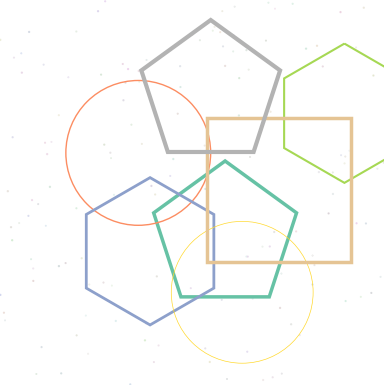[{"shape": "pentagon", "thickness": 2.5, "radius": 0.98, "center": [0.585, 0.387]}, {"shape": "circle", "thickness": 1, "radius": 0.94, "center": [0.359, 0.603]}, {"shape": "hexagon", "thickness": 2, "radius": 0.96, "center": [0.39, 0.347]}, {"shape": "hexagon", "thickness": 1.5, "radius": 0.9, "center": [0.895, 0.706]}, {"shape": "circle", "thickness": 0.5, "radius": 0.92, "center": [0.629, 0.241]}, {"shape": "square", "thickness": 2.5, "radius": 0.93, "center": [0.724, 0.506]}, {"shape": "pentagon", "thickness": 3, "radius": 0.95, "center": [0.547, 0.759]}]